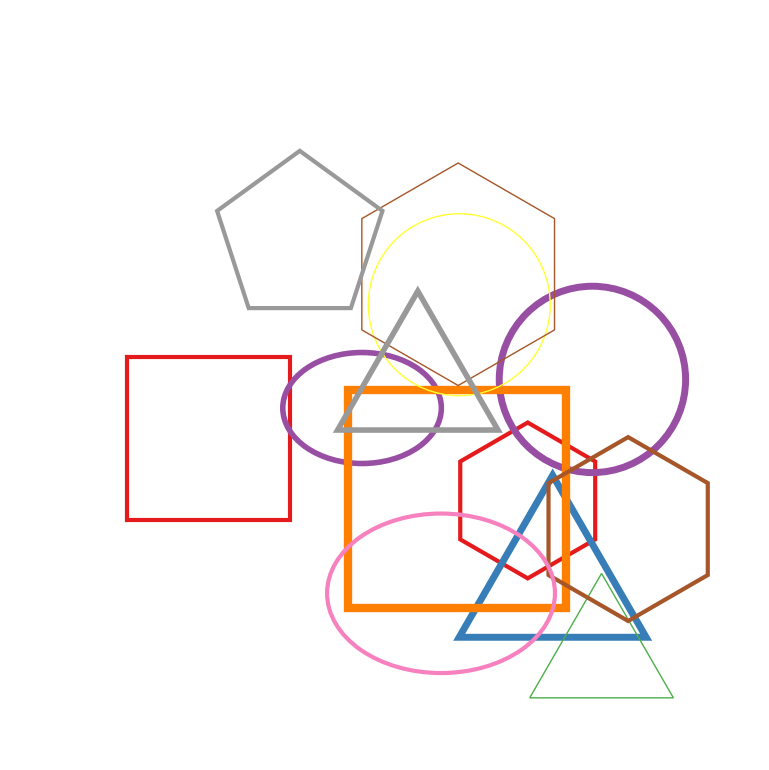[{"shape": "square", "thickness": 1.5, "radius": 0.53, "center": [0.27, 0.431]}, {"shape": "hexagon", "thickness": 1.5, "radius": 0.51, "center": [0.685, 0.35]}, {"shape": "triangle", "thickness": 2.5, "radius": 0.7, "center": [0.718, 0.242]}, {"shape": "triangle", "thickness": 0.5, "radius": 0.54, "center": [0.781, 0.148]}, {"shape": "oval", "thickness": 2, "radius": 0.51, "center": [0.47, 0.47]}, {"shape": "circle", "thickness": 2.5, "radius": 0.61, "center": [0.769, 0.507]}, {"shape": "square", "thickness": 3, "radius": 0.71, "center": [0.594, 0.352]}, {"shape": "circle", "thickness": 0.5, "radius": 0.59, "center": [0.596, 0.604]}, {"shape": "hexagon", "thickness": 1.5, "radius": 0.6, "center": [0.816, 0.313]}, {"shape": "hexagon", "thickness": 0.5, "radius": 0.72, "center": [0.595, 0.644]}, {"shape": "oval", "thickness": 1.5, "radius": 0.74, "center": [0.573, 0.229]}, {"shape": "pentagon", "thickness": 1.5, "radius": 0.56, "center": [0.389, 0.691]}, {"shape": "triangle", "thickness": 2, "radius": 0.6, "center": [0.543, 0.502]}]